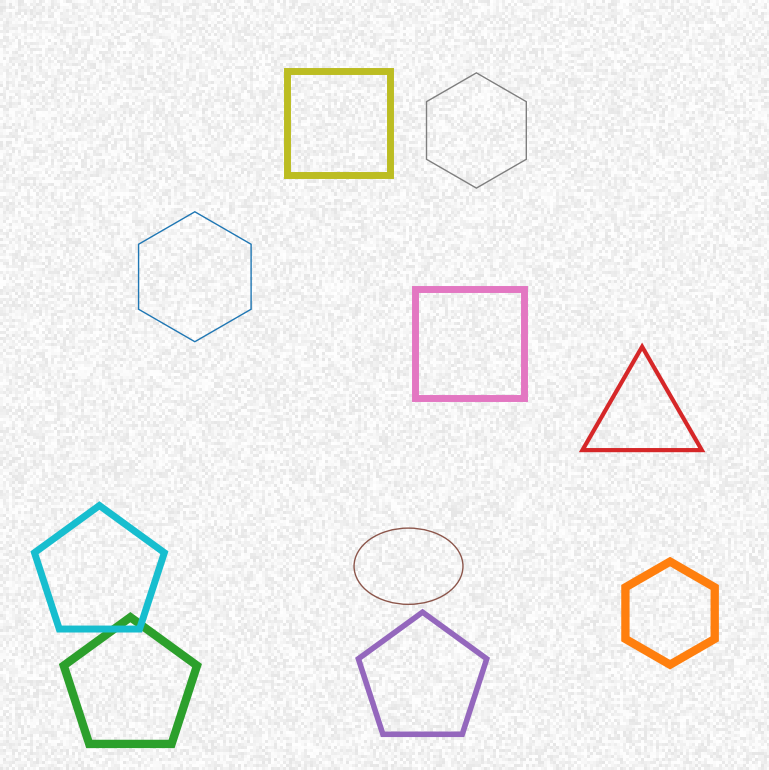[{"shape": "hexagon", "thickness": 0.5, "radius": 0.42, "center": [0.253, 0.641]}, {"shape": "hexagon", "thickness": 3, "radius": 0.33, "center": [0.87, 0.204]}, {"shape": "pentagon", "thickness": 3, "radius": 0.45, "center": [0.169, 0.107]}, {"shape": "triangle", "thickness": 1.5, "radius": 0.45, "center": [0.834, 0.46]}, {"shape": "pentagon", "thickness": 2, "radius": 0.44, "center": [0.549, 0.117]}, {"shape": "oval", "thickness": 0.5, "radius": 0.35, "center": [0.531, 0.265]}, {"shape": "square", "thickness": 2.5, "radius": 0.35, "center": [0.609, 0.554]}, {"shape": "hexagon", "thickness": 0.5, "radius": 0.37, "center": [0.619, 0.831]}, {"shape": "square", "thickness": 2.5, "radius": 0.34, "center": [0.439, 0.84]}, {"shape": "pentagon", "thickness": 2.5, "radius": 0.44, "center": [0.129, 0.255]}]